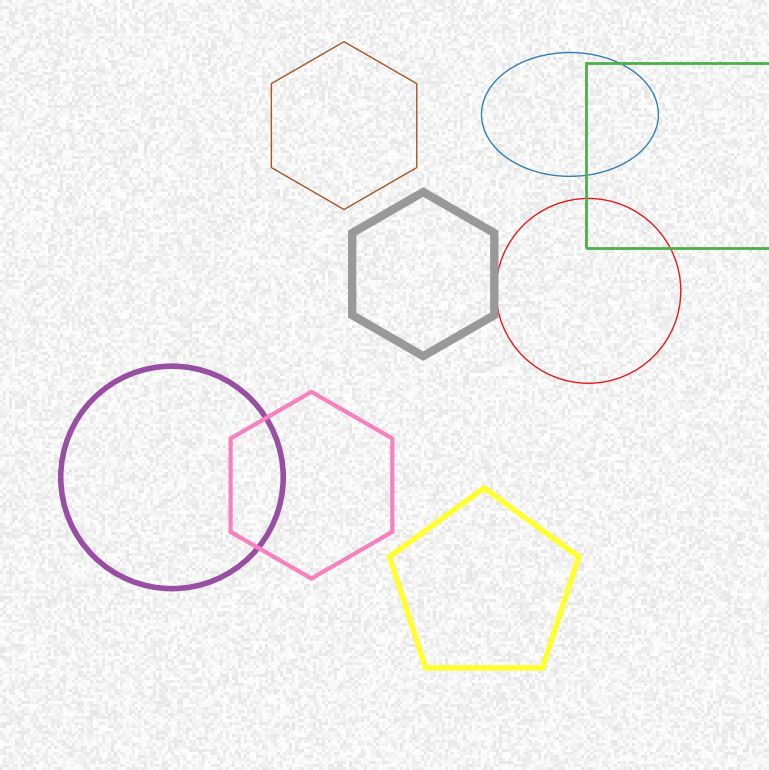[{"shape": "circle", "thickness": 0.5, "radius": 0.6, "center": [0.764, 0.622]}, {"shape": "oval", "thickness": 0.5, "radius": 0.57, "center": [0.74, 0.851]}, {"shape": "square", "thickness": 1, "radius": 0.6, "center": [0.881, 0.798]}, {"shape": "circle", "thickness": 2, "radius": 0.72, "center": [0.223, 0.38]}, {"shape": "pentagon", "thickness": 2, "radius": 0.65, "center": [0.629, 0.237]}, {"shape": "hexagon", "thickness": 0.5, "radius": 0.54, "center": [0.447, 0.837]}, {"shape": "hexagon", "thickness": 1.5, "radius": 0.61, "center": [0.404, 0.37]}, {"shape": "hexagon", "thickness": 3, "radius": 0.53, "center": [0.55, 0.644]}]